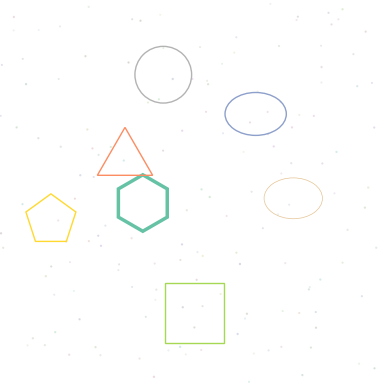[{"shape": "hexagon", "thickness": 2.5, "radius": 0.37, "center": [0.371, 0.473]}, {"shape": "triangle", "thickness": 1, "radius": 0.41, "center": [0.325, 0.586]}, {"shape": "oval", "thickness": 1, "radius": 0.4, "center": [0.664, 0.704]}, {"shape": "square", "thickness": 1, "radius": 0.39, "center": [0.505, 0.187]}, {"shape": "pentagon", "thickness": 1, "radius": 0.34, "center": [0.132, 0.428]}, {"shape": "oval", "thickness": 0.5, "radius": 0.38, "center": [0.762, 0.485]}, {"shape": "circle", "thickness": 1, "radius": 0.37, "center": [0.424, 0.806]}]